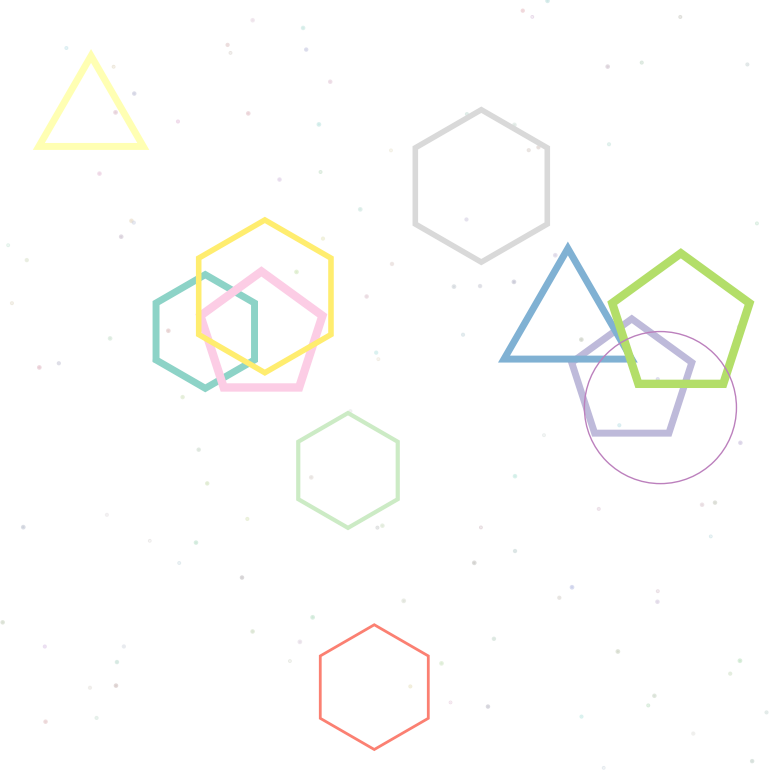[{"shape": "hexagon", "thickness": 2.5, "radius": 0.37, "center": [0.267, 0.57]}, {"shape": "triangle", "thickness": 2.5, "radius": 0.39, "center": [0.118, 0.849]}, {"shape": "pentagon", "thickness": 2.5, "radius": 0.41, "center": [0.82, 0.504]}, {"shape": "hexagon", "thickness": 1, "radius": 0.4, "center": [0.486, 0.108]}, {"shape": "triangle", "thickness": 2.5, "radius": 0.48, "center": [0.737, 0.582]}, {"shape": "pentagon", "thickness": 3, "radius": 0.47, "center": [0.884, 0.577]}, {"shape": "pentagon", "thickness": 3, "radius": 0.42, "center": [0.34, 0.564]}, {"shape": "hexagon", "thickness": 2, "radius": 0.49, "center": [0.625, 0.759]}, {"shape": "circle", "thickness": 0.5, "radius": 0.49, "center": [0.858, 0.471]}, {"shape": "hexagon", "thickness": 1.5, "radius": 0.37, "center": [0.452, 0.389]}, {"shape": "hexagon", "thickness": 2, "radius": 0.5, "center": [0.344, 0.615]}]